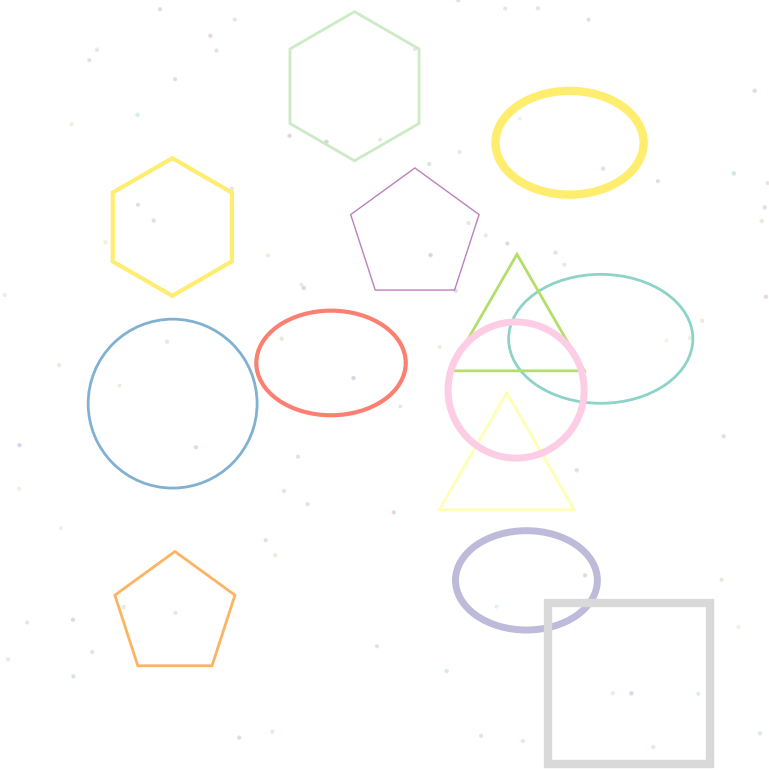[{"shape": "oval", "thickness": 1, "radius": 0.6, "center": [0.78, 0.56]}, {"shape": "triangle", "thickness": 1, "radius": 0.51, "center": [0.658, 0.389]}, {"shape": "oval", "thickness": 2.5, "radius": 0.46, "center": [0.684, 0.246]}, {"shape": "oval", "thickness": 1.5, "radius": 0.49, "center": [0.43, 0.529]}, {"shape": "circle", "thickness": 1, "radius": 0.55, "center": [0.224, 0.476]}, {"shape": "pentagon", "thickness": 1, "radius": 0.41, "center": [0.227, 0.202]}, {"shape": "triangle", "thickness": 1, "radius": 0.5, "center": [0.671, 0.569]}, {"shape": "circle", "thickness": 2.5, "radius": 0.44, "center": [0.67, 0.493]}, {"shape": "square", "thickness": 3, "radius": 0.52, "center": [0.817, 0.112]}, {"shape": "pentagon", "thickness": 0.5, "radius": 0.44, "center": [0.539, 0.694]}, {"shape": "hexagon", "thickness": 1, "radius": 0.48, "center": [0.46, 0.888]}, {"shape": "oval", "thickness": 3, "radius": 0.48, "center": [0.74, 0.815]}, {"shape": "hexagon", "thickness": 1.5, "radius": 0.45, "center": [0.224, 0.705]}]